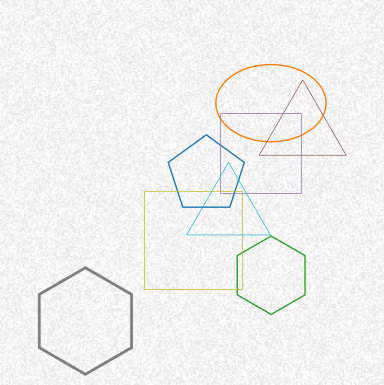[{"shape": "pentagon", "thickness": 1, "radius": 0.52, "center": [0.536, 0.546]}, {"shape": "oval", "thickness": 1, "radius": 0.72, "center": [0.704, 0.732]}, {"shape": "hexagon", "thickness": 1, "radius": 0.51, "center": [0.704, 0.285]}, {"shape": "square", "thickness": 0.5, "radius": 0.52, "center": [0.677, 0.602]}, {"shape": "triangle", "thickness": 0.5, "radius": 0.65, "center": [0.786, 0.662]}, {"shape": "hexagon", "thickness": 2, "radius": 0.69, "center": [0.222, 0.166]}, {"shape": "square", "thickness": 0.5, "radius": 0.64, "center": [0.501, 0.376]}, {"shape": "triangle", "thickness": 0.5, "radius": 0.63, "center": [0.594, 0.453]}]